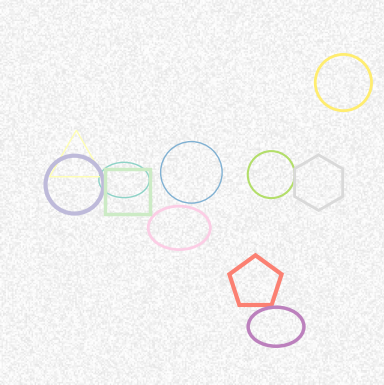[{"shape": "oval", "thickness": 1, "radius": 0.33, "center": [0.322, 0.533]}, {"shape": "triangle", "thickness": 1, "radius": 0.4, "center": [0.198, 0.581]}, {"shape": "circle", "thickness": 3, "radius": 0.38, "center": [0.193, 0.52]}, {"shape": "pentagon", "thickness": 3, "radius": 0.36, "center": [0.664, 0.266]}, {"shape": "circle", "thickness": 1, "radius": 0.4, "center": [0.497, 0.552]}, {"shape": "circle", "thickness": 1.5, "radius": 0.31, "center": [0.705, 0.546]}, {"shape": "oval", "thickness": 2, "radius": 0.4, "center": [0.466, 0.408]}, {"shape": "hexagon", "thickness": 2, "radius": 0.36, "center": [0.828, 0.526]}, {"shape": "oval", "thickness": 2.5, "radius": 0.36, "center": [0.717, 0.151]}, {"shape": "square", "thickness": 2.5, "radius": 0.29, "center": [0.331, 0.502]}, {"shape": "circle", "thickness": 2, "radius": 0.37, "center": [0.892, 0.786]}]